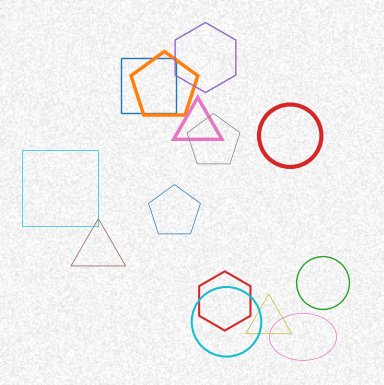[{"shape": "square", "thickness": 1, "radius": 0.36, "center": [0.385, 0.778]}, {"shape": "pentagon", "thickness": 0.5, "radius": 0.35, "center": [0.453, 0.45]}, {"shape": "pentagon", "thickness": 2.5, "radius": 0.46, "center": [0.427, 0.775]}, {"shape": "circle", "thickness": 1, "radius": 0.34, "center": [0.839, 0.265]}, {"shape": "circle", "thickness": 3, "radius": 0.41, "center": [0.754, 0.647]}, {"shape": "hexagon", "thickness": 1.5, "radius": 0.38, "center": [0.584, 0.218]}, {"shape": "hexagon", "thickness": 1, "radius": 0.46, "center": [0.534, 0.851]}, {"shape": "triangle", "thickness": 0.5, "radius": 0.41, "center": [0.255, 0.35]}, {"shape": "triangle", "thickness": 2.5, "radius": 0.36, "center": [0.514, 0.674]}, {"shape": "oval", "thickness": 0.5, "radius": 0.44, "center": [0.787, 0.125]}, {"shape": "pentagon", "thickness": 0.5, "radius": 0.36, "center": [0.555, 0.633]}, {"shape": "triangle", "thickness": 0.5, "radius": 0.34, "center": [0.698, 0.168]}, {"shape": "square", "thickness": 0.5, "radius": 0.49, "center": [0.156, 0.512]}, {"shape": "circle", "thickness": 1.5, "radius": 0.45, "center": [0.588, 0.164]}]